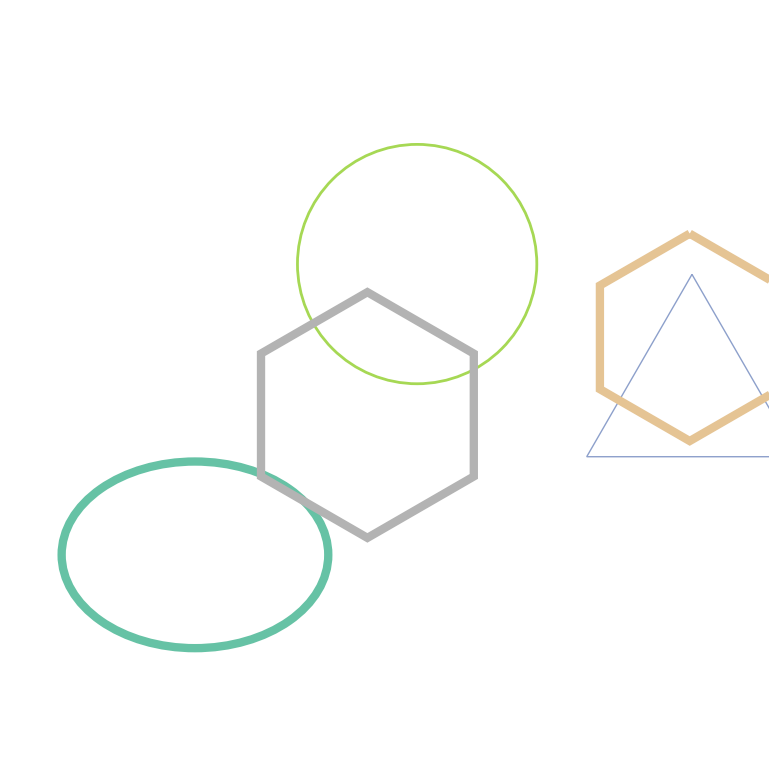[{"shape": "oval", "thickness": 3, "radius": 0.87, "center": [0.253, 0.279]}, {"shape": "triangle", "thickness": 0.5, "radius": 0.79, "center": [0.899, 0.486]}, {"shape": "circle", "thickness": 1, "radius": 0.78, "center": [0.542, 0.657]}, {"shape": "hexagon", "thickness": 3, "radius": 0.67, "center": [0.896, 0.562]}, {"shape": "hexagon", "thickness": 3, "radius": 0.8, "center": [0.477, 0.461]}]